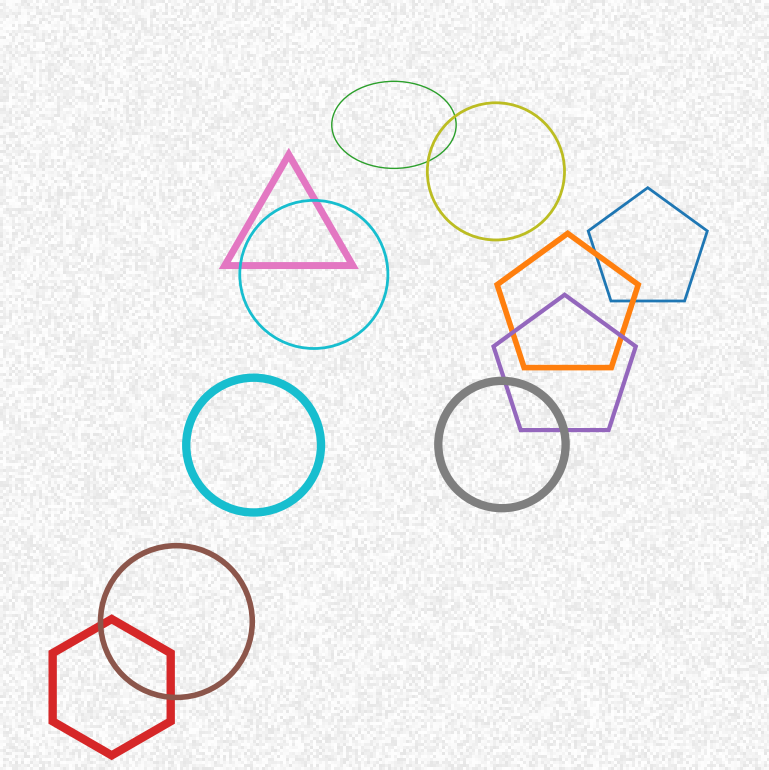[{"shape": "pentagon", "thickness": 1, "radius": 0.41, "center": [0.841, 0.675]}, {"shape": "pentagon", "thickness": 2, "radius": 0.48, "center": [0.737, 0.601]}, {"shape": "oval", "thickness": 0.5, "radius": 0.4, "center": [0.512, 0.838]}, {"shape": "hexagon", "thickness": 3, "radius": 0.44, "center": [0.145, 0.108]}, {"shape": "pentagon", "thickness": 1.5, "radius": 0.49, "center": [0.733, 0.52]}, {"shape": "circle", "thickness": 2, "radius": 0.49, "center": [0.229, 0.193]}, {"shape": "triangle", "thickness": 2.5, "radius": 0.48, "center": [0.375, 0.703]}, {"shape": "circle", "thickness": 3, "radius": 0.41, "center": [0.652, 0.423]}, {"shape": "circle", "thickness": 1, "radius": 0.45, "center": [0.644, 0.777]}, {"shape": "circle", "thickness": 3, "radius": 0.44, "center": [0.329, 0.422]}, {"shape": "circle", "thickness": 1, "radius": 0.48, "center": [0.408, 0.644]}]